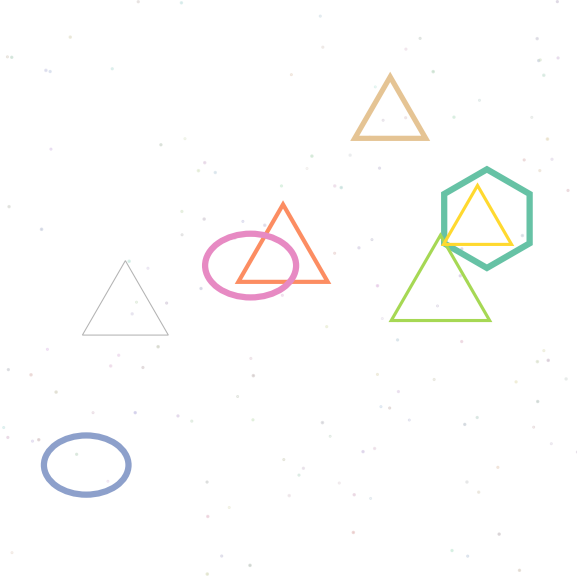[{"shape": "hexagon", "thickness": 3, "radius": 0.43, "center": [0.843, 0.621]}, {"shape": "triangle", "thickness": 2, "radius": 0.45, "center": [0.49, 0.556]}, {"shape": "oval", "thickness": 3, "radius": 0.37, "center": [0.149, 0.194]}, {"shape": "oval", "thickness": 3, "radius": 0.39, "center": [0.434, 0.539]}, {"shape": "triangle", "thickness": 1.5, "radius": 0.49, "center": [0.763, 0.493]}, {"shape": "triangle", "thickness": 1.5, "radius": 0.34, "center": [0.827, 0.61]}, {"shape": "triangle", "thickness": 2.5, "radius": 0.35, "center": [0.676, 0.795]}, {"shape": "triangle", "thickness": 0.5, "radius": 0.43, "center": [0.217, 0.462]}]